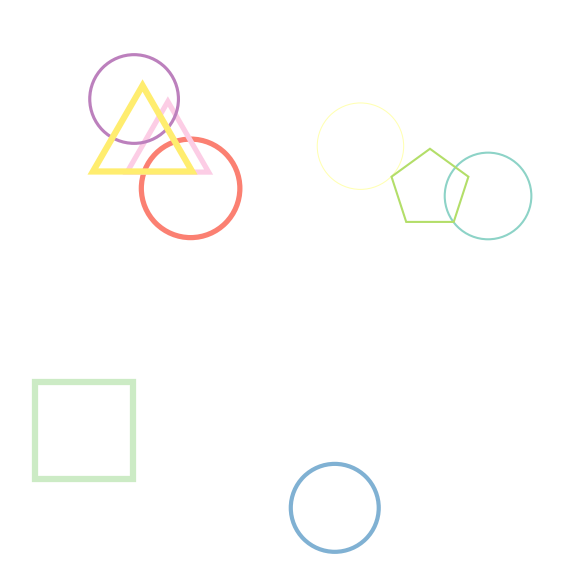[{"shape": "circle", "thickness": 1, "radius": 0.38, "center": [0.845, 0.66]}, {"shape": "circle", "thickness": 0.5, "radius": 0.37, "center": [0.624, 0.746]}, {"shape": "circle", "thickness": 2.5, "radius": 0.43, "center": [0.33, 0.673]}, {"shape": "circle", "thickness": 2, "radius": 0.38, "center": [0.58, 0.12]}, {"shape": "pentagon", "thickness": 1, "radius": 0.35, "center": [0.745, 0.671]}, {"shape": "triangle", "thickness": 2.5, "radius": 0.41, "center": [0.291, 0.742]}, {"shape": "circle", "thickness": 1.5, "radius": 0.38, "center": [0.232, 0.828]}, {"shape": "square", "thickness": 3, "radius": 0.42, "center": [0.145, 0.253]}, {"shape": "triangle", "thickness": 3, "radius": 0.5, "center": [0.247, 0.752]}]